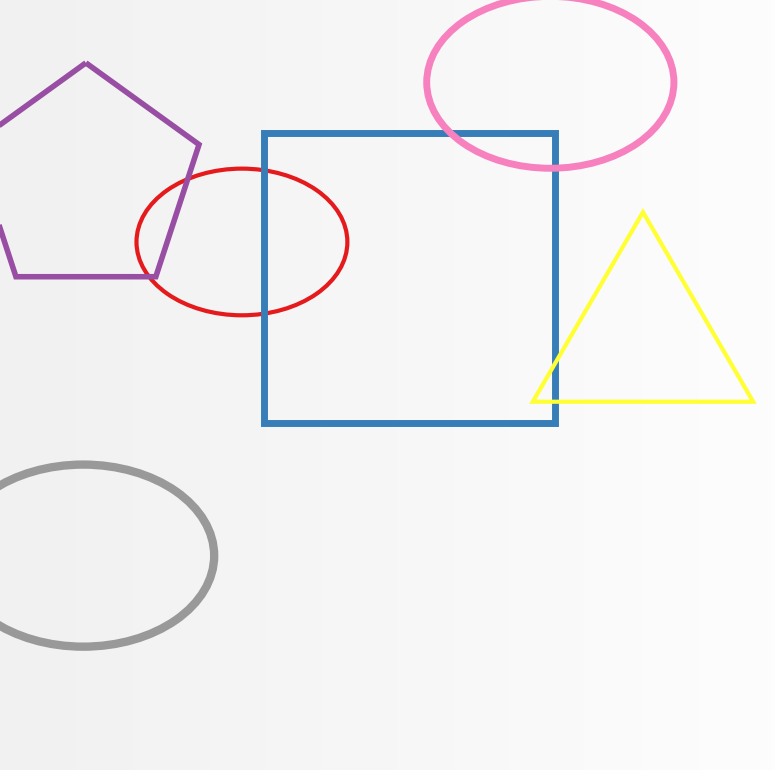[{"shape": "oval", "thickness": 1.5, "radius": 0.68, "center": [0.312, 0.686]}, {"shape": "square", "thickness": 2.5, "radius": 0.94, "center": [0.528, 0.639]}, {"shape": "pentagon", "thickness": 2, "radius": 0.77, "center": [0.111, 0.765]}, {"shape": "triangle", "thickness": 1.5, "radius": 0.82, "center": [0.83, 0.56]}, {"shape": "oval", "thickness": 2.5, "radius": 0.8, "center": [0.71, 0.893]}, {"shape": "oval", "thickness": 3, "radius": 0.84, "center": [0.107, 0.278]}]